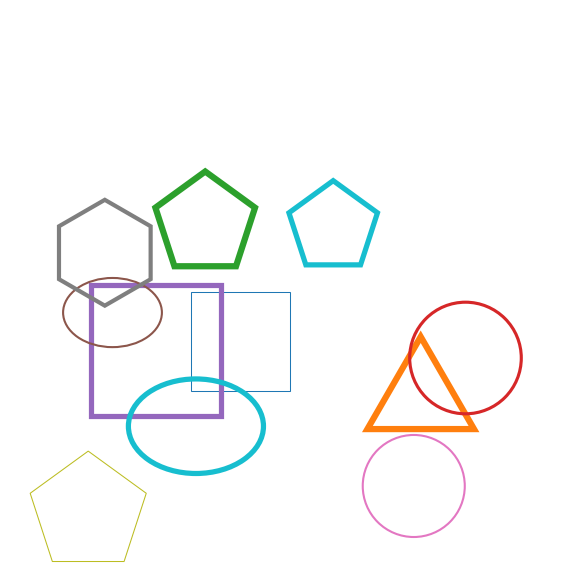[{"shape": "square", "thickness": 0.5, "radius": 0.43, "center": [0.417, 0.407]}, {"shape": "triangle", "thickness": 3, "radius": 0.53, "center": [0.728, 0.309]}, {"shape": "pentagon", "thickness": 3, "radius": 0.45, "center": [0.355, 0.611]}, {"shape": "circle", "thickness": 1.5, "radius": 0.48, "center": [0.806, 0.379]}, {"shape": "square", "thickness": 2.5, "radius": 0.56, "center": [0.27, 0.392]}, {"shape": "oval", "thickness": 1, "radius": 0.43, "center": [0.195, 0.458]}, {"shape": "circle", "thickness": 1, "radius": 0.44, "center": [0.716, 0.158]}, {"shape": "hexagon", "thickness": 2, "radius": 0.46, "center": [0.181, 0.561]}, {"shape": "pentagon", "thickness": 0.5, "radius": 0.53, "center": [0.153, 0.112]}, {"shape": "pentagon", "thickness": 2.5, "radius": 0.4, "center": [0.577, 0.606]}, {"shape": "oval", "thickness": 2.5, "radius": 0.58, "center": [0.339, 0.261]}]